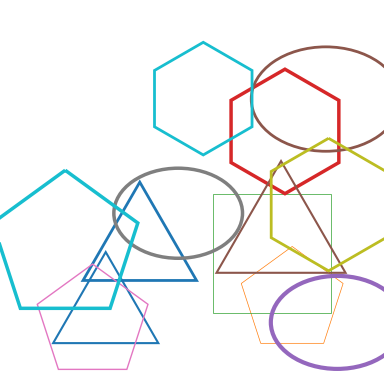[{"shape": "triangle", "thickness": 2, "radius": 0.85, "center": [0.363, 0.357]}, {"shape": "triangle", "thickness": 1.5, "radius": 0.79, "center": [0.275, 0.188]}, {"shape": "pentagon", "thickness": 0.5, "radius": 0.7, "center": [0.759, 0.221]}, {"shape": "square", "thickness": 0.5, "radius": 0.77, "center": [0.706, 0.341]}, {"shape": "hexagon", "thickness": 2.5, "radius": 0.81, "center": [0.74, 0.659]}, {"shape": "oval", "thickness": 3, "radius": 0.86, "center": [0.876, 0.163]}, {"shape": "triangle", "thickness": 1.5, "radius": 0.97, "center": [0.73, 0.388]}, {"shape": "oval", "thickness": 2, "radius": 0.97, "center": [0.846, 0.743]}, {"shape": "pentagon", "thickness": 1, "radius": 0.76, "center": [0.241, 0.163]}, {"shape": "oval", "thickness": 2.5, "radius": 0.84, "center": [0.463, 0.446]}, {"shape": "hexagon", "thickness": 2, "radius": 0.86, "center": [0.853, 0.469]}, {"shape": "pentagon", "thickness": 2.5, "radius": 0.99, "center": [0.169, 0.36]}, {"shape": "hexagon", "thickness": 2, "radius": 0.73, "center": [0.528, 0.744]}]